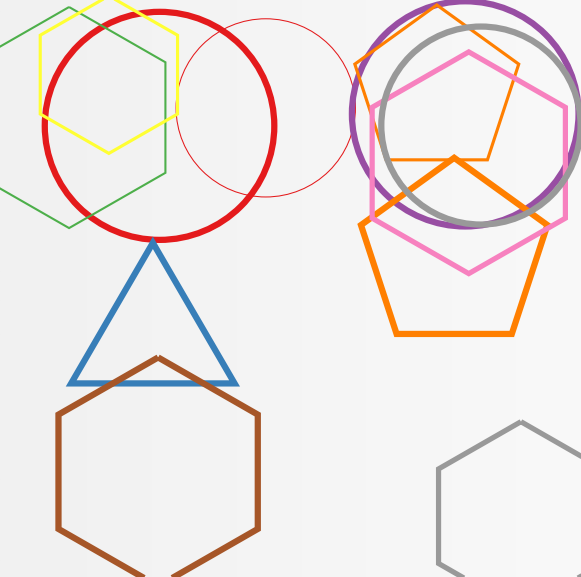[{"shape": "circle", "thickness": 0.5, "radius": 0.77, "center": [0.457, 0.812]}, {"shape": "circle", "thickness": 3, "radius": 0.99, "center": [0.274, 0.781]}, {"shape": "triangle", "thickness": 3, "radius": 0.81, "center": [0.263, 0.416]}, {"shape": "hexagon", "thickness": 1, "radius": 0.96, "center": [0.119, 0.796]}, {"shape": "circle", "thickness": 3, "radius": 0.97, "center": [0.8, 0.802]}, {"shape": "pentagon", "thickness": 1.5, "radius": 0.74, "center": [0.751, 0.842]}, {"shape": "pentagon", "thickness": 3, "radius": 0.84, "center": [0.781, 0.557]}, {"shape": "hexagon", "thickness": 1.5, "radius": 0.68, "center": [0.187, 0.87]}, {"shape": "hexagon", "thickness": 3, "radius": 0.99, "center": [0.272, 0.182]}, {"shape": "hexagon", "thickness": 2.5, "radius": 0.96, "center": [0.806, 0.717]}, {"shape": "circle", "thickness": 3, "radius": 0.86, "center": [0.827, 0.782]}, {"shape": "hexagon", "thickness": 2.5, "radius": 0.82, "center": [0.896, 0.105]}]